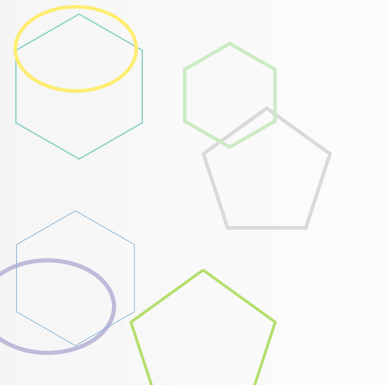[{"shape": "hexagon", "thickness": 1, "radius": 0.94, "center": [0.204, 0.775]}, {"shape": "oval", "thickness": 3, "radius": 0.86, "center": [0.123, 0.204]}, {"shape": "hexagon", "thickness": 0.5, "radius": 0.88, "center": [0.195, 0.277]}, {"shape": "pentagon", "thickness": 2, "radius": 0.98, "center": [0.524, 0.103]}, {"shape": "pentagon", "thickness": 2.5, "radius": 0.86, "center": [0.688, 0.547]}, {"shape": "hexagon", "thickness": 2.5, "radius": 0.67, "center": [0.593, 0.752]}, {"shape": "oval", "thickness": 2.5, "radius": 0.78, "center": [0.196, 0.873]}]